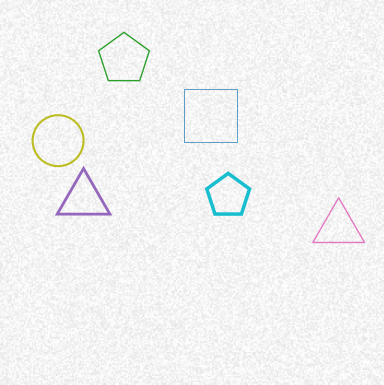[{"shape": "square", "thickness": 0.5, "radius": 0.34, "center": [0.547, 0.7]}, {"shape": "pentagon", "thickness": 1, "radius": 0.35, "center": [0.322, 0.847]}, {"shape": "triangle", "thickness": 2, "radius": 0.4, "center": [0.217, 0.483]}, {"shape": "triangle", "thickness": 1, "radius": 0.39, "center": [0.88, 0.409]}, {"shape": "circle", "thickness": 1.5, "radius": 0.33, "center": [0.151, 0.635]}, {"shape": "pentagon", "thickness": 2.5, "radius": 0.29, "center": [0.593, 0.491]}]